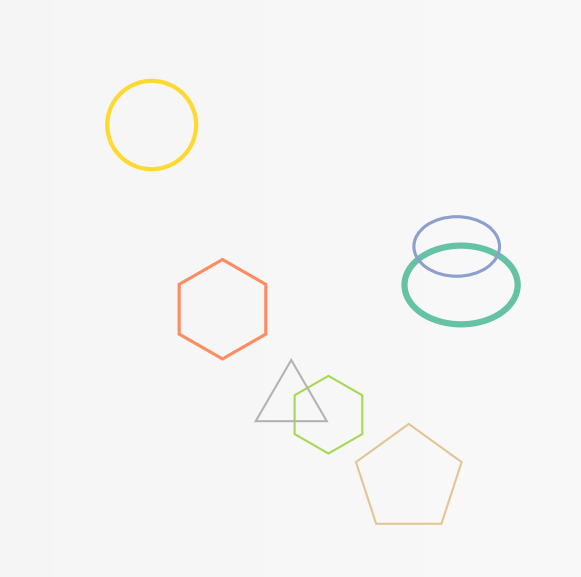[{"shape": "oval", "thickness": 3, "radius": 0.49, "center": [0.793, 0.506]}, {"shape": "hexagon", "thickness": 1.5, "radius": 0.43, "center": [0.383, 0.464]}, {"shape": "oval", "thickness": 1.5, "radius": 0.37, "center": [0.786, 0.572]}, {"shape": "hexagon", "thickness": 1, "radius": 0.34, "center": [0.565, 0.281]}, {"shape": "circle", "thickness": 2, "radius": 0.38, "center": [0.261, 0.783]}, {"shape": "pentagon", "thickness": 1, "radius": 0.48, "center": [0.703, 0.169]}, {"shape": "triangle", "thickness": 1, "radius": 0.35, "center": [0.501, 0.305]}]